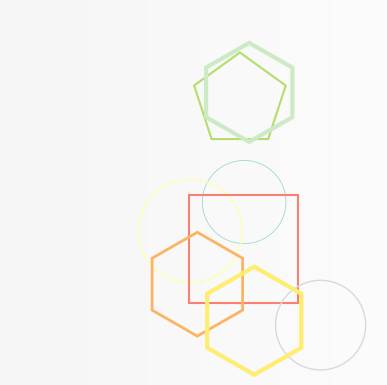[{"shape": "circle", "thickness": 0.5, "radius": 0.54, "center": [0.63, 0.475]}, {"shape": "circle", "thickness": 1, "radius": 0.67, "center": [0.491, 0.4]}, {"shape": "square", "thickness": 1.5, "radius": 0.7, "center": [0.629, 0.354]}, {"shape": "hexagon", "thickness": 2, "radius": 0.67, "center": [0.509, 0.262]}, {"shape": "pentagon", "thickness": 1.5, "radius": 0.62, "center": [0.619, 0.739]}, {"shape": "circle", "thickness": 1, "radius": 0.58, "center": [0.827, 0.156]}, {"shape": "hexagon", "thickness": 3, "radius": 0.64, "center": [0.643, 0.76]}, {"shape": "hexagon", "thickness": 3, "radius": 0.7, "center": [0.656, 0.167]}]